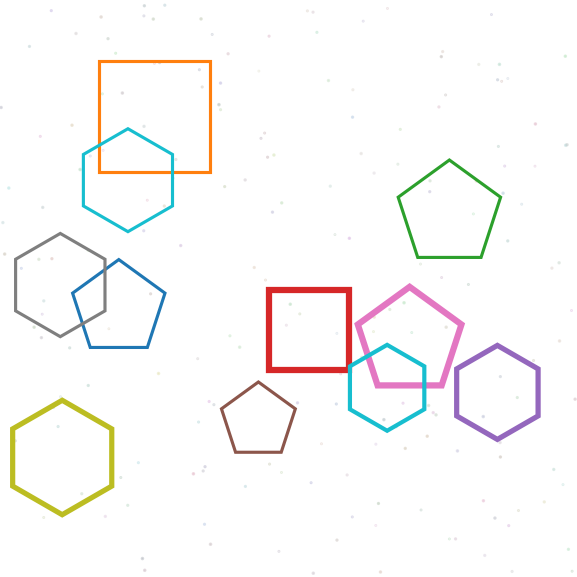[{"shape": "pentagon", "thickness": 1.5, "radius": 0.42, "center": [0.206, 0.466]}, {"shape": "square", "thickness": 1.5, "radius": 0.48, "center": [0.268, 0.797]}, {"shape": "pentagon", "thickness": 1.5, "radius": 0.47, "center": [0.778, 0.629]}, {"shape": "square", "thickness": 3, "radius": 0.34, "center": [0.535, 0.428]}, {"shape": "hexagon", "thickness": 2.5, "radius": 0.41, "center": [0.861, 0.32]}, {"shape": "pentagon", "thickness": 1.5, "radius": 0.34, "center": [0.447, 0.27]}, {"shape": "pentagon", "thickness": 3, "radius": 0.47, "center": [0.709, 0.408]}, {"shape": "hexagon", "thickness": 1.5, "radius": 0.45, "center": [0.104, 0.506]}, {"shape": "hexagon", "thickness": 2.5, "radius": 0.5, "center": [0.108, 0.207]}, {"shape": "hexagon", "thickness": 1.5, "radius": 0.45, "center": [0.222, 0.687]}, {"shape": "hexagon", "thickness": 2, "radius": 0.37, "center": [0.67, 0.328]}]